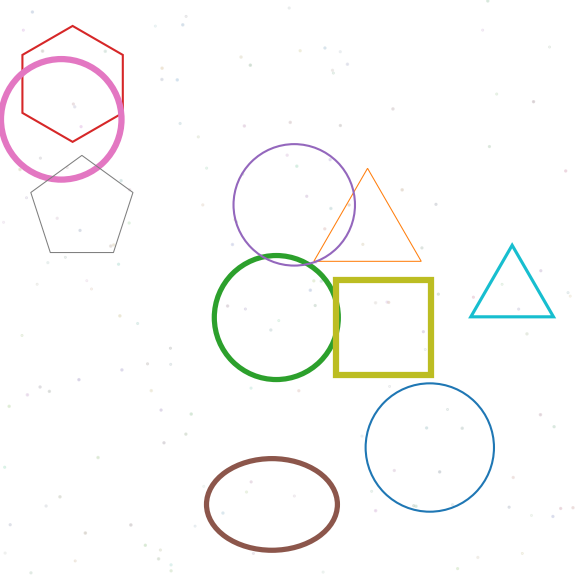[{"shape": "circle", "thickness": 1, "radius": 0.56, "center": [0.744, 0.224]}, {"shape": "triangle", "thickness": 0.5, "radius": 0.54, "center": [0.636, 0.6]}, {"shape": "circle", "thickness": 2.5, "radius": 0.54, "center": [0.478, 0.449]}, {"shape": "hexagon", "thickness": 1, "radius": 0.5, "center": [0.126, 0.854]}, {"shape": "circle", "thickness": 1, "radius": 0.53, "center": [0.51, 0.644]}, {"shape": "oval", "thickness": 2.5, "radius": 0.57, "center": [0.471, 0.126]}, {"shape": "circle", "thickness": 3, "radius": 0.52, "center": [0.106, 0.792]}, {"shape": "pentagon", "thickness": 0.5, "radius": 0.46, "center": [0.142, 0.637]}, {"shape": "square", "thickness": 3, "radius": 0.41, "center": [0.664, 0.432]}, {"shape": "triangle", "thickness": 1.5, "radius": 0.41, "center": [0.887, 0.492]}]